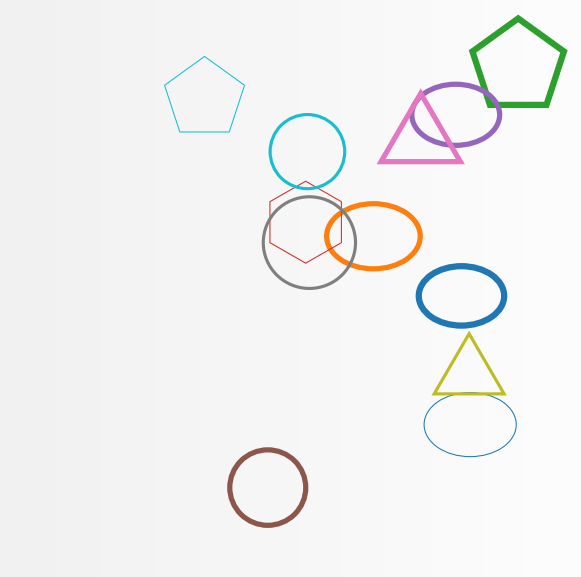[{"shape": "oval", "thickness": 0.5, "radius": 0.4, "center": [0.809, 0.264]}, {"shape": "oval", "thickness": 3, "radius": 0.37, "center": [0.794, 0.487]}, {"shape": "oval", "thickness": 2.5, "radius": 0.4, "center": [0.642, 0.59]}, {"shape": "pentagon", "thickness": 3, "radius": 0.41, "center": [0.892, 0.884]}, {"shape": "hexagon", "thickness": 0.5, "radius": 0.35, "center": [0.526, 0.614]}, {"shape": "oval", "thickness": 2.5, "radius": 0.38, "center": [0.784, 0.8]}, {"shape": "circle", "thickness": 2.5, "radius": 0.33, "center": [0.461, 0.155]}, {"shape": "triangle", "thickness": 2.5, "radius": 0.39, "center": [0.724, 0.759]}, {"shape": "circle", "thickness": 1.5, "radius": 0.4, "center": [0.532, 0.579]}, {"shape": "triangle", "thickness": 1.5, "radius": 0.35, "center": [0.807, 0.352]}, {"shape": "circle", "thickness": 1.5, "radius": 0.32, "center": [0.529, 0.737]}, {"shape": "pentagon", "thickness": 0.5, "radius": 0.36, "center": [0.352, 0.829]}]